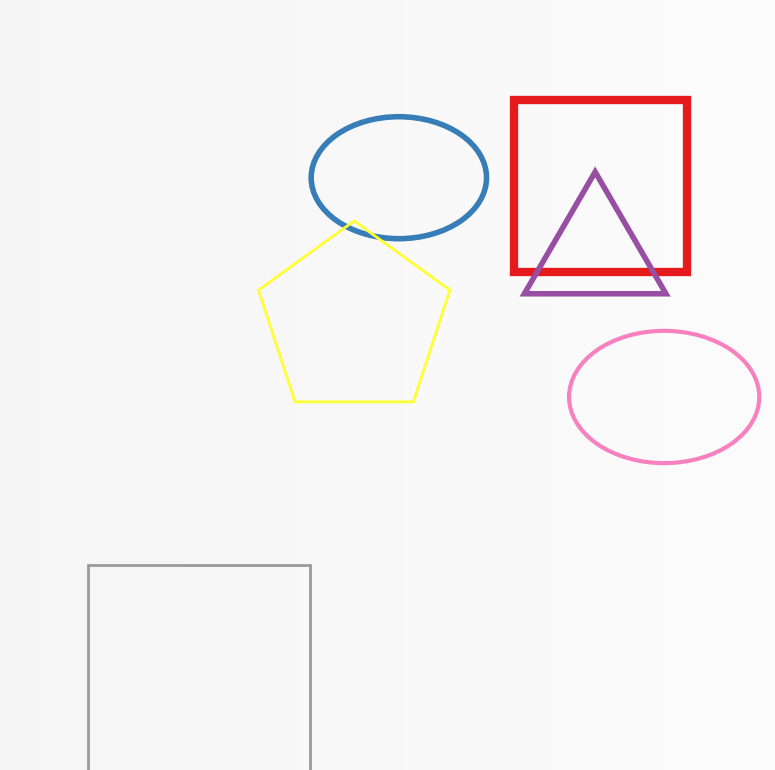[{"shape": "square", "thickness": 3, "radius": 0.56, "center": [0.775, 0.758]}, {"shape": "oval", "thickness": 2, "radius": 0.57, "center": [0.515, 0.769]}, {"shape": "triangle", "thickness": 2, "radius": 0.53, "center": [0.768, 0.671]}, {"shape": "pentagon", "thickness": 1, "radius": 0.65, "center": [0.457, 0.583]}, {"shape": "oval", "thickness": 1.5, "radius": 0.61, "center": [0.857, 0.484]}, {"shape": "square", "thickness": 1, "radius": 0.72, "center": [0.257, 0.123]}]